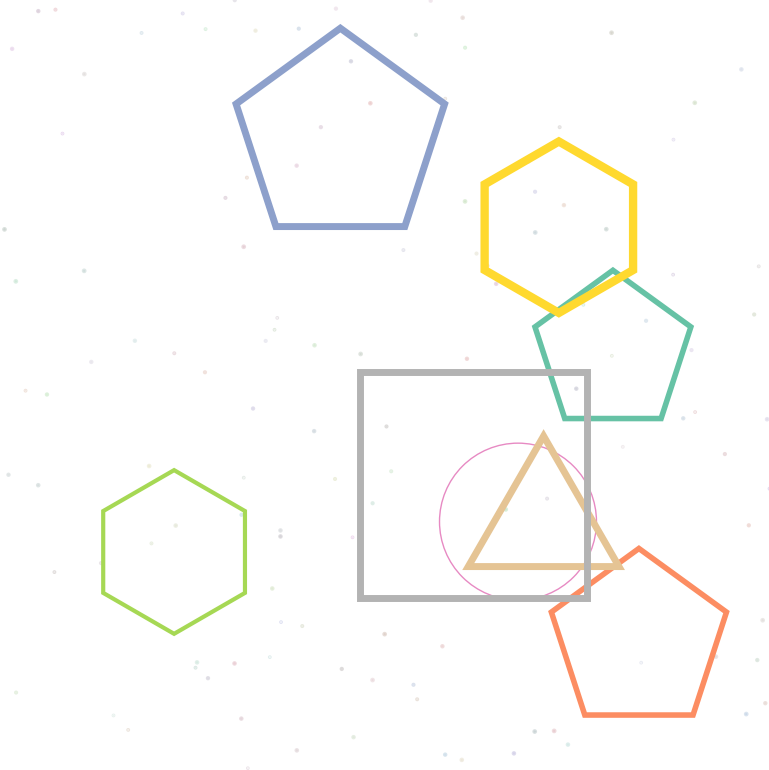[{"shape": "pentagon", "thickness": 2, "radius": 0.53, "center": [0.796, 0.543]}, {"shape": "pentagon", "thickness": 2, "radius": 0.6, "center": [0.83, 0.168]}, {"shape": "pentagon", "thickness": 2.5, "radius": 0.71, "center": [0.442, 0.821]}, {"shape": "circle", "thickness": 0.5, "radius": 0.51, "center": [0.673, 0.323]}, {"shape": "hexagon", "thickness": 1.5, "radius": 0.53, "center": [0.226, 0.283]}, {"shape": "hexagon", "thickness": 3, "radius": 0.56, "center": [0.726, 0.705]}, {"shape": "triangle", "thickness": 2.5, "radius": 0.56, "center": [0.706, 0.321]}, {"shape": "square", "thickness": 2.5, "radius": 0.74, "center": [0.615, 0.37]}]